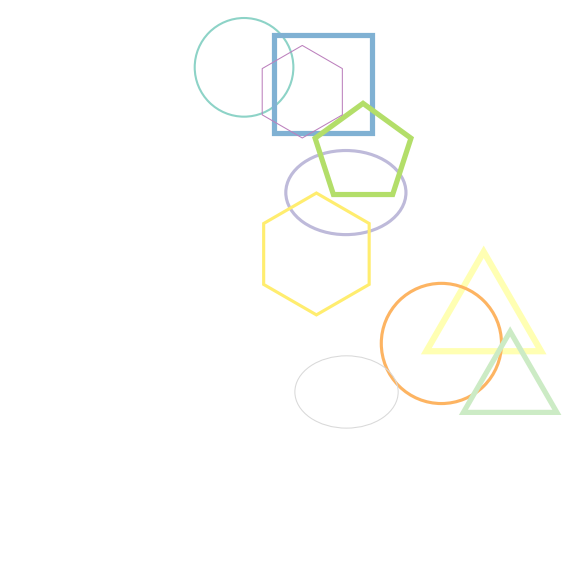[{"shape": "circle", "thickness": 1, "radius": 0.43, "center": [0.423, 0.883]}, {"shape": "triangle", "thickness": 3, "radius": 0.57, "center": [0.838, 0.448]}, {"shape": "oval", "thickness": 1.5, "radius": 0.52, "center": [0.599, 0.666]}, {"shape": "square", "thickness": 2.5, "radius": 0.42, "center": [0.559, 0.853]}, {"shape": "circle", "thickness": 1.5, "radius": 0.52, "center": [0.764, 0.404]}, {"shape": "pentagon", "thickness": 2.5, "radius": 0.44, "center": [0.629, 0.733]}, {"shape": "oval", "thickness": 0.5, "radius": 0.45, "center": [0.6, 0.32]}, {"shape": "hexagon", "thickness": 0.5, "radius": 0.4, "center": [0.523, 0.84]}, {"shape": "triangle", "thickness": 2.5, "radius": 0.47, "center": [0.883, 0.332]}, {"shape": "hexagon", "thickness": 1.5, "radius": 0.53, "center": [0.548, 0.559]}]